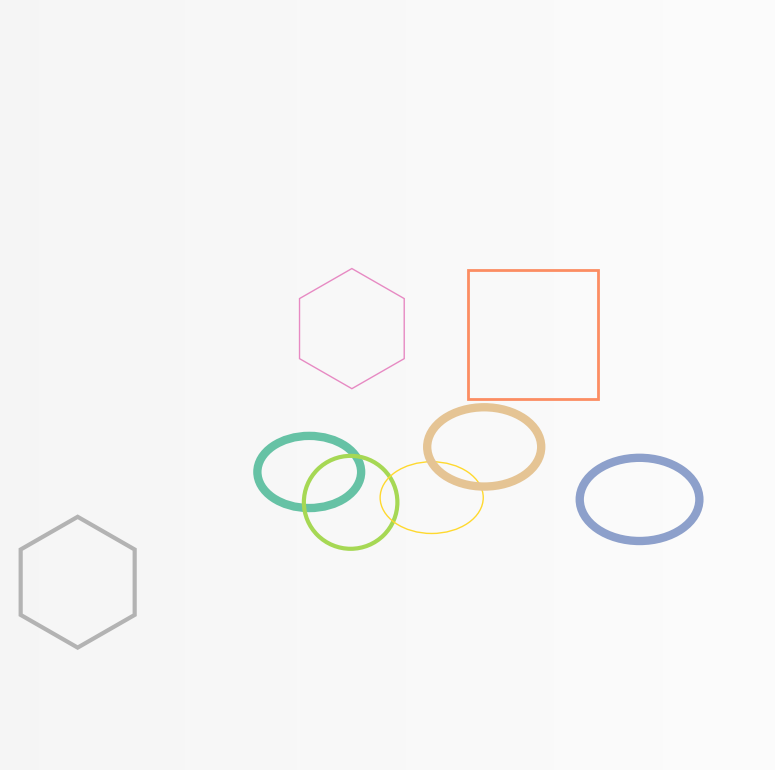[{"shape": "oval", "thickness": 3, "radius": 0.33, "center": [0.399, 0.387]}, {"shape": "square", "thickness": 1, "radius": 0.42, "center": [0.687, 0.566]}, {"shape": "oval", "thickness": 3, "radius": 0.39, "center": [0.825, 0.351]}, {"shape": "hexagon", "thickness": 0.5, "radius": 0.39, "center": [0.454, 0.573]}, {"shape": "circle", "thickness": 1.5, "radius": 0.3, "center": [0.452, 0.348]}, {"shape": "oval", "thickness": 0.5, "radius": 0.33, "center": [0.557, 0.354]}, {"shape": "oval", "thickness": 3, "radius": 0.37, "center": [0.625, 0.42]}, {"shape": "hexagon", "thickness": 1.5, "radius": 0.42, "center": [0.1, 0.244]}]